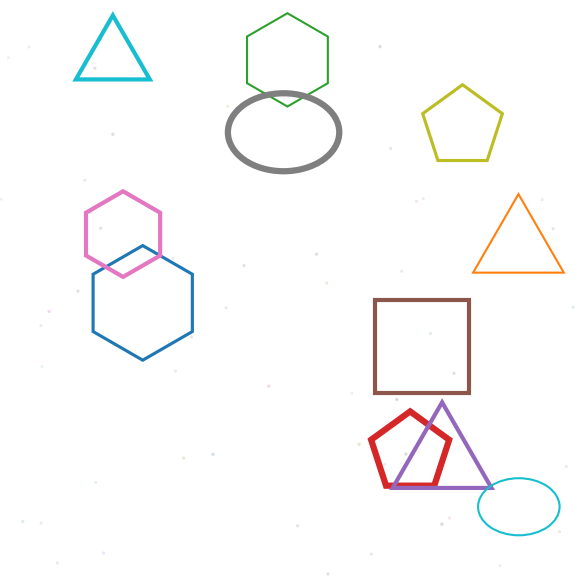[{"shape": "hexagon", "thickness": 1.5, "radius": 0.5, "center": [0.247, 0.475]}, {"shape": "triangle", "thickness": 1, "radius": 0.45, "center": [0.898, 0.572]}, {"shape": "hexagon", "thickness": 1, "radius": 0.4, "center": [0.498, 0.895]}, {"shape": "pentagon", "thickness": 3, "radius": 0.36, "center": [0.71, 0.216]}, {"shape": "triangle", "thickness": 2, "radius": 0.49, "center": [0.766, 0.204]}, {"shape": "square", "thickness": 2, "radius": 0.41, "center": [0.731, 0.399]}, {"shape": "hexagon", "thickness": 2, "radius": 0.37, "center": [0.213, 0.594]}, {"shape": "oval", "thickness": 3, "radius": 0.48, "center": [0.491, 0.77]}, {"shape": "pentagon", "thickness": 1.5, "radius": 0.36, "center": [0.801, 0.78]}, {"shape": "triangle", "thickness": 2, "radius": 0.37, "center": [0.195, 0.899]}, {"shape": "oval", "thickness": 1, "radius": 0.35, "center": [0.898, 0.122]}]